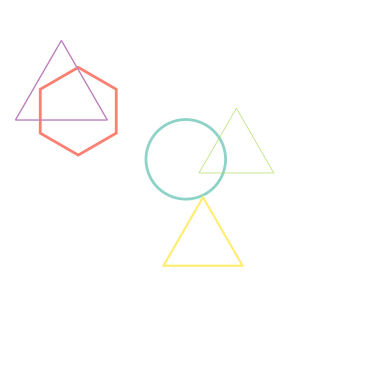[{"shape": "circle", "thickness": 2, "radius": 0.52, "center": [0.483, 0.586]}, {"shape": "hexagon", "thickness": 2, "radius": 0.57, "center": [0.203, 0.711]}, {"shape": "triangle", "thickness": 0.5, "radius": 0.56, "center": [0.614, 0.607]}, {"shape": "triangle", "thickness": 1, "radius": 0.69, "center": [0.159, 0.757]}, {"shape": "triangle", "thickness": 1.5, "radius": 0.59, "center": [0.527, 0.369]}]